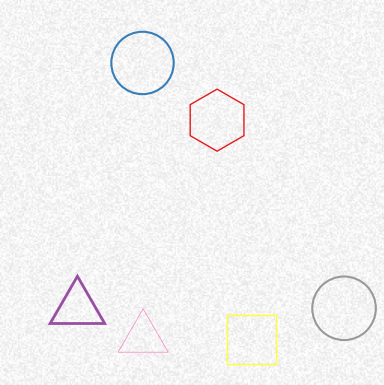[{"shape": "hexagon", "thickness": 1, "radius": 0.4, "center": [0.564, 0.688]}, {"shape": "circle", "thickness": 1.5, "radius": 0.41, "center": [0.37, 0.836]}, {"shape": "triangle", "thickness": 2, "radius": 0.41, "center": [0.201, 0.201]}, {"shape": "square", "thickness": 1, "radius": 0.32, "center": [0.652, 0.119]}, {"shape": "triangle", "thickness": 0.5, "radius": 0.38, "center": [0.372, 0.123]}, {"shape": "circle", "thickness": 1.5, "radius": 0.41, "center": [0.894, 0.199]}]